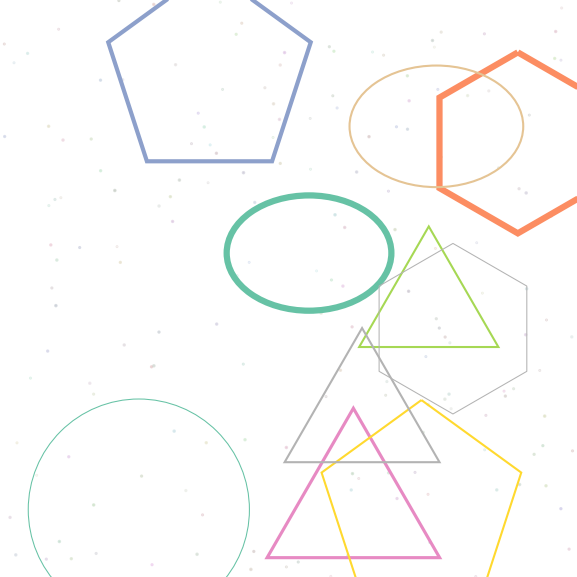[{"shape": "circle", "thickness": 0.5, "radius": 0.96, "center": [0.24, 0.117]}, {"shape": "oval", "thickness": 3, "radius": 0.71, "center": [0.535, 0.561]}, {"shape": "hexagon", "thickness": 3, "radius": 0.78, "center": [0.897, 0.752]}, {"shape": "pentagon", "thickness": 2, "radius": 0.92, "center": [0.363, 0.869]}, {"shape": "triangle", "thickness": 1.5, "radius": 0.86, "center": [0.612, 0.12]}, {"shape": "triangle", "thickness": 1, "radius": 0.7, "center": [0.742, 0.468]}, {"shape": "pentagon", "thickness": 1, "radius": 0.91, "center": [0.73, 0.125]}, {"shape": "oval", "thickness": 1, "radius": 0.75, "center": [0.756, 0.78]}, {"shape": "hexagon", "thickness": 0.5, "radius": 0.74, "center": [0.784, 0.43]}, {"shape": "triangle", "thickness": 1, "radius": 0.77, "center": [0.627, 0.276]}]